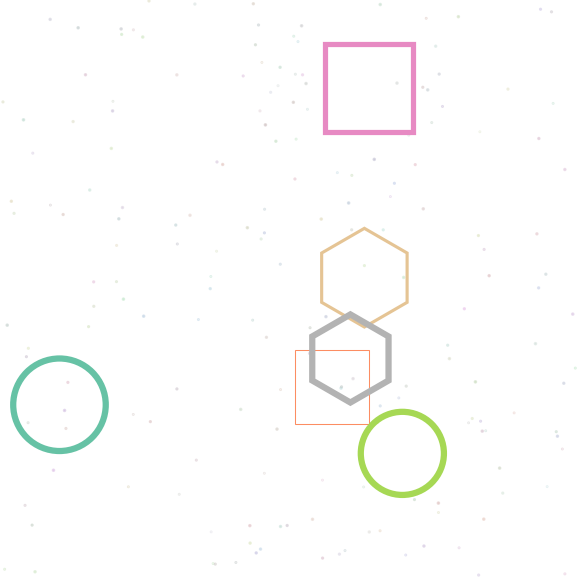[{"shape": "circle", "thickness": 3, "radius": 0.4, "center": [0.103, 0.298]}, {"shape": "square", "thickness": 0.5, "radius": 0.32, "center": [0.575, 0.329]}, {"shape": "square", "thickness": 2.5, "radius": 0.38, "center": [0.639, 0.846]}, {"shape": "circle", "thickness": 3, "radius": 0.36, "center": [0.697, 0.214]}, {"shape": "hexagon", "thickness": 1.5, "radius": 0.43, "center": [0.631, 0.518]}, {"shape": "hexagon", "thickness": 3, "radius": 0.38, "center": [0.607, 0.378]}]